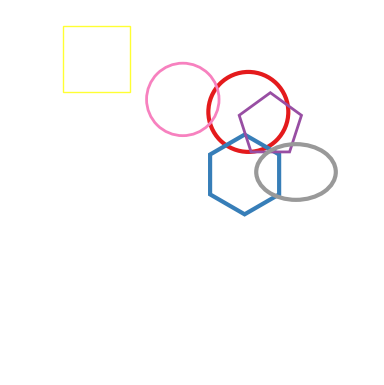[{"shape": "circle", "thickness": 3, "radius": 0.52, "center": [0.645, 0.709]}, {"shape": "hexagon", "thickness": 3, "radius": 0.52, "center": [0.635, 0.547]}, {"shape": "pentagon", "thickness": 2, "radius": 0.43, "center": [0.702, 0.674]}, {"shape": "square", "thickness": 1, "radius": 0.43, "center": [0.251, 0.847]}, {"shape": "circle", "thickness": 2, "radius": 0.47, "center": [0.475, 0.742]}, {"shape": "oval", "thickness": 3, "radius": 0.52, "center": [0.769, 0.553]}]